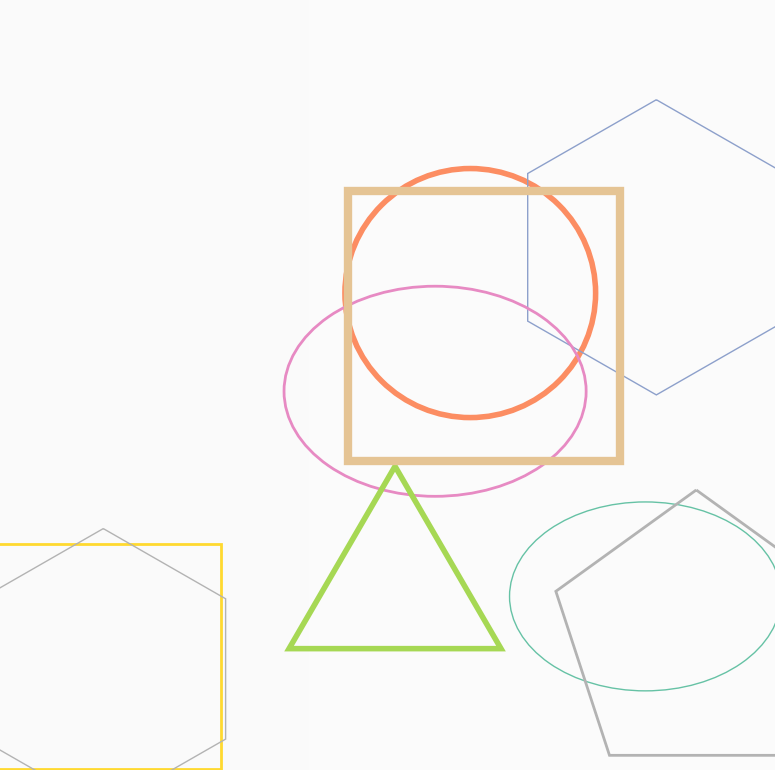[{"shape": "oval", "thickness": 0.5, "radius": 0.88, "center": [0.833, 0.225]}, {"shape": "circle", "thickness": 2, "radius": 0.81, "center": [0.607, 0.619]}, {"shape": "hexagon", "thickness": 0.5, "radius": 0.96, "center": [0.847, 0.679]}, {"shape": "oval", "thickness": 1, "radius": 0.97, "center": [0.561, 0.492]}, {"shape": "triangle", "thickness": 2, "radius": 0.79, "center": [0.51, 0.237]}, {"shape": "square", "thickness": 1, "radius": 0.73, "center": [0.139, 0.147]}, {"shape": "square", "thickness": 3, "radius": 0.88, "center": [0.625, 0.576]}, {"shape": "hexagon", "thickness": 0.5, "radius": 0.91, "center": [0.133, 0.131]}, {"shape": "pentagon", "thickness": 1, "radius": 0.95, "center": [0.898, 0.173]}]